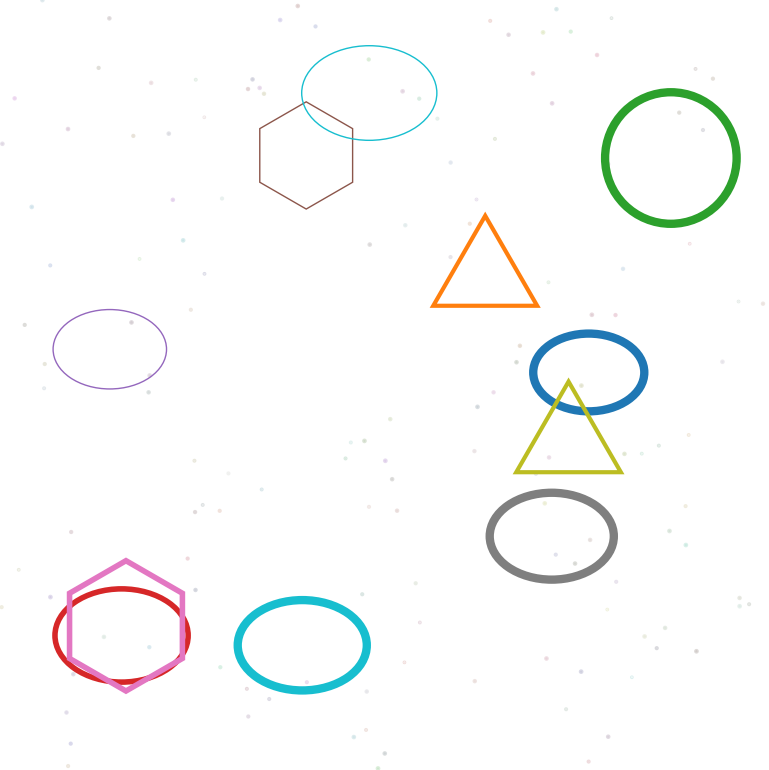[{"shape": "oval", "thickness": 3, "radius": 0.36, "center": [0.765, 0.516]}, {"shape": "triangle", "thickness": 1.5, "radius": 0.39, "center": [0.63, 0.642]}, {"shape": "circle", "thickness": 3, "radius": 0.43, "center": [0.871, 0.795]}, {"shape": "oval", "thickness": 2, "radius": 0.43, "center": [0.158, 0.175]}, {"shape": "oval", "thickness": 0.5, "radius": 0.37, "center": [0.143, 0.546]}, {"shape": "hexagon", "thickness": 0.5, "radius": 0.35, "center": [0.398, 0.798]}, {"shape": "hexagon", "thickness": 2, "radius": 0.42, "center": [0.164, 0.187]}, {"shape": "oval", "thickness": 3, "radius": 0.4, "center": [0.717, 0.304]}, {"shape": "triangle", "thickness": 1.5, "radius": 0.39, "center": [0.738, 0.426]}, {"shape": "oval", "thickness": 0.5, "radius": 0.44, "center": [0.48, 0.879]}, {"shape": "oval", "thickness": 3, "radius": 0.42, "center": [0.393, 0.162]}]